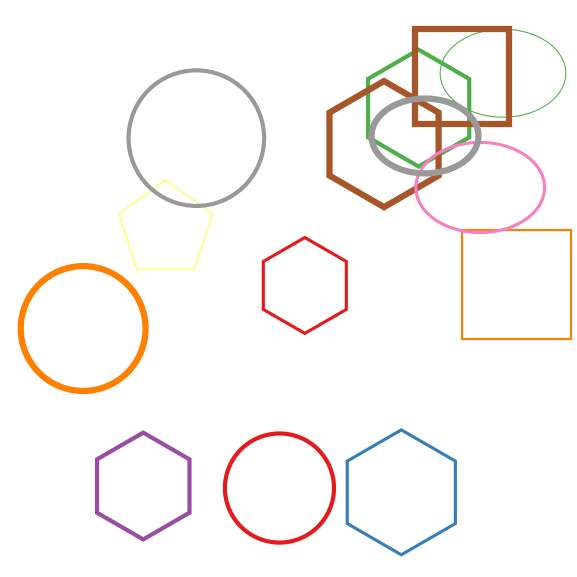[{"shape": "hexagon", "thickness": 1.5, "radius": 0.41, "center": [0.528, 0.505]}, {"shape": "circle", "thickness": 2, "radius": 0.47, "center": [0.484, 0.154]}, {"shape": "hexagon", "thickness": 1.5, "radius": 0.54, "center": [0.695, 0.147]}, {"shape": "hexagon", "thickness": 2, "radius": 0.51, "center": [0.725, 0.812]}, {"shape": "oval", "thickness": 0.5, "radius": 0.54, "center": [0.871, 0.872]}, {"shape": "hexagon", "thickness": 2, "radius": 0.46, "center": [0.248, 0.158]}, {"shape": "circle", "thickness": 3, "radius": 0.54, "center": [0.144, 0.43]}, {"shape": "square", "thickness": 1, "radius": 0.47, "center": [0.894, 0.507]}, {"shape": "pentagon", "thickness": 0.5, "radius": 0.43, "center": [0.287, 0.602]}, {"shape": "square", "thickness": 3, "radius": 0.41, "center": [0.8, 0.867]}, {"shape": "hexagon", "thickness": 3, "radius": 0.55, "center": [0.665, 0.75]}, {"shape": "oval", "thickness": 1.5, "radius": 0.56, "center": [0.832, 0.675]}, {"shape": "oval", "thickness": 3, "radius": 0.46, "center": [0.736, 0.764]}, {"shape": "circle", "thickness": 2, "radius": 0.59, "center": [0.34, 0.76]}]